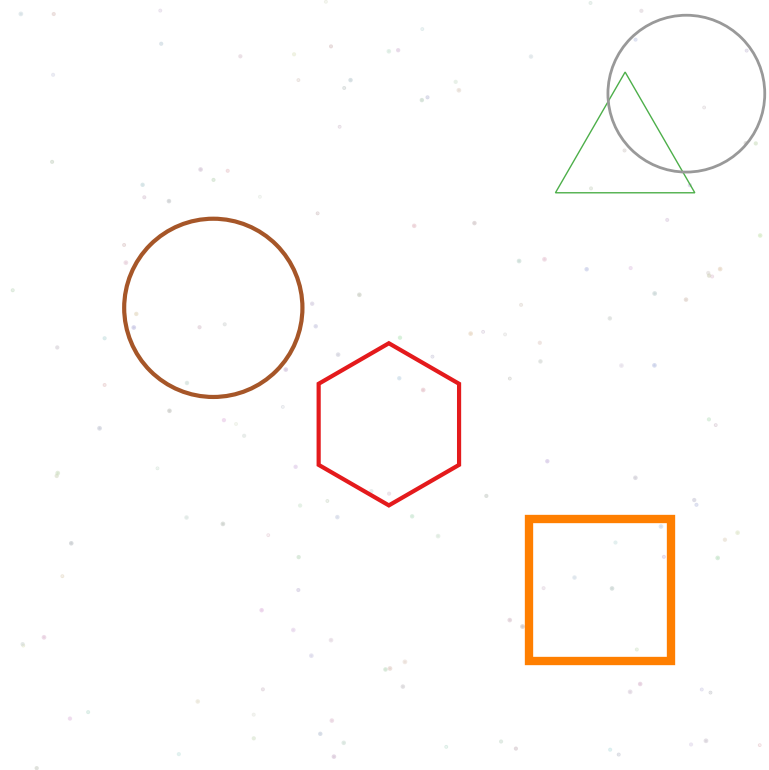[{"shape": "hexagon", "thickness": 1.5, "radius": 0.53, "center": [0.505, 0.449]}, {"shape": "triangle", "thickness": 0.5, "radius": 0.52, "center": [0.812, 0.802]}, {"shape": "square", "thickness": 3, "radius": 0.46, "center": [0.779, 0.233]}, {"shape": "circle", "thickness": 1.5, "radius": 0.58, "center": [0.277, 0.6]}, {"shape": "circle", "thickness": 1, "radius": 0.51, "center": [0.891, 0.878]}]